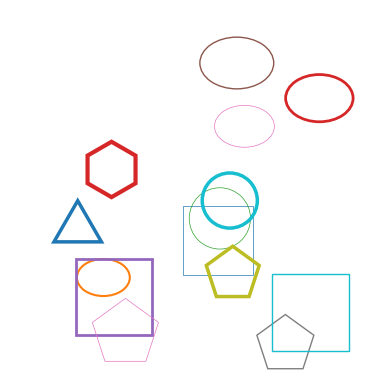[{"shape": "triangle", "thickness": 2.5, "radius": 0.36, "center": [0.202, 0.407]}, {"shape": "square", "thickness": 0.5, "radius": 0.45, "center": [0.567, 0.376]}, {"shape": "oval", "thickness": 1.5, "radius": 0.34, "center": [0.268, 0.279]}, {"shape": "circle", "thickness": 0.5, "radius": 0.4, "center": [0.571, 0.433]}, {"shape": "hexagon", "thickness": 3, "radius": 0.36, "center": [0.29, 0.56]}, {"shape": "oval", "thickness": 2, "radius": 0.44, "center": [0.83, 0.745]}, {"shape": "square", "thickness": 2, "radius": 0.49, "center": [0.295, 0.229]}, {"shape": "oval", "thickness": 1, "radius": 0.48, "center": [0.615, 0.836]}, {"shape": "pentagon", "thickness": 0.5, "radius": 0.45, "center": [0.326, 0.135]}, {"shape": "oval", "thickness": 0.5, "radius": 0.39, "center": [0.635, 0.672]}, {"shape": "pentagon", "thickness": 1, "radius": 0.39, "center": [0.741, 0.105]}, {"shape": "pentagon", "thickness": 2.5, "radius": 0.36, "center": [0.605, 0.288]}, {"shape": "square", "thickness": 1, "radius": 0.5, "center": [0.806, 0.189]}, {"shape": "circle", "thickness": 2.5, "radius": 0.36, "center": [0.597, 0.479]}]